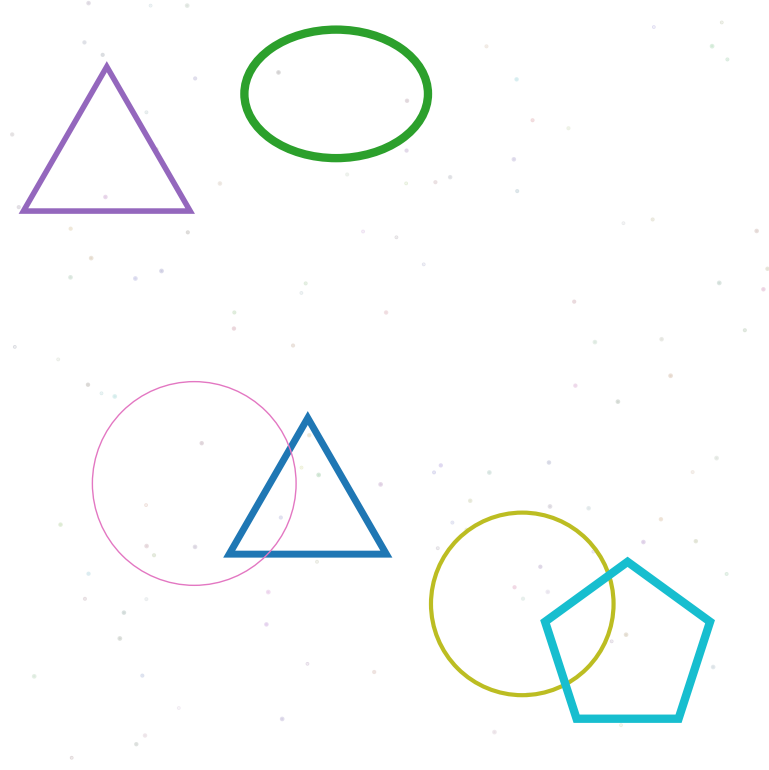[{"shape": "triangle", "thickness": 2.5, "radius": 0.59, "center": [0.4, 0.339]}, {"shape": "oval", "thickness": 3, "radius": 0.6, "center": [0.437, 0.878]}, {"shape": "triangle", "thickness": 2, "radius": 0.63, "center": [0.139, 0.788]}, {"shape": "circle", "thickness": 0.5, "radius": 0.66, "center": [0.252, 0.372]}, {"shape": "circle", "thickness": 1.5, "radius": 0.59, "center": [0.678, 0.216]}, {"shape": "pentagon", "thickness": 3, "radius": 0.56, "center": [0.815, 0.158]}]